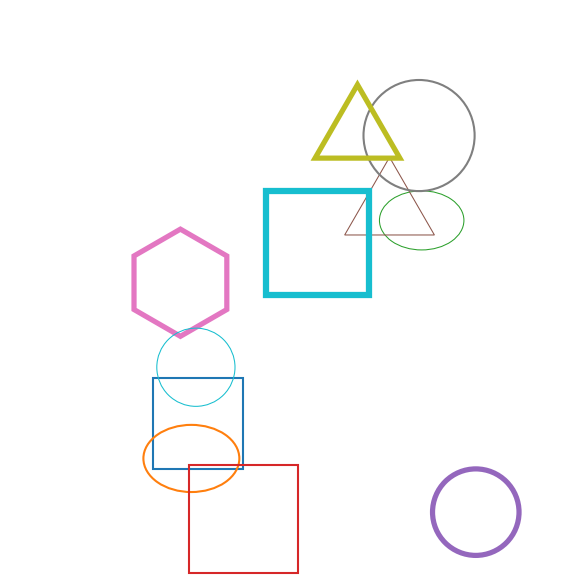[{"shape": "square", "thickness": 1, "radius": 0.39, "center": [0.343, 0.265]}, {"shape": "oval", "thickness": 1, "radius": 0.42, "center": [0.331, 0.205]}, {"shape": "oval", "thickness": 0.5, "radius": 0.37, "center": [0.73, 0.618]}, {"shape": "square", "thickness": 1, "radius": 0.47, "center": [0.422, 0.101]}, {"shape": "circle", "thickness": 2.5, "radius": 0.37, "center": [0.824, 0.112]}, {"shape": "triangle", "thickness": 0.5, "radius": 0.45, "center": [0.675, 0.637]}, {"shape": "hexagon", "thickness": 2.5, "radius": 0.46, "center": [0.312, 0.51]}, {"shape": "circle", "thickness": 1, "radius": 0.48, "center": [0.726, 0.764]}, {"shape": "triangle", "thickness": 2.5, "radius": 0.42, "center": [0.619, 0.768]}, {"shape": "square", "thickness": 3, "radius": 0.45, "center": [0.55, 0.578]}, {"shape": "circle", "thickness": 0.5, "radius": 0.34, "center": [0.339, 0.363]}]